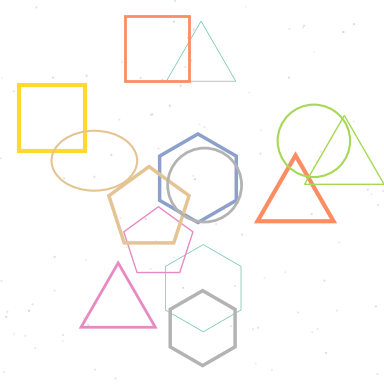[{"shape": "hexagon", "thickness": 0.5, "radius": 0.57, "center": [0.528, 0.251]}, {"shape": "triangle", "thickness": 0.5, "radius": 0.52, "center": [0.522, 0.841]}, {"shape": "square", "thickness": 2, "radius": 0.42, "center": [0.408, 0.874]}, {"shape": "triangle", "thickness": 3, "radius": 0.57, "center": [0.768, 0.482]}, {"shape": "hexagon", "thickness": 2.5, "radius": 0.57, "center": [0.514, 0.537]}, {"shape": "pentagon", "thickness": 1, "radius": 0.47, "center": [0.411, 0.369]}, {"shape": "triangle", "thickness": 2, "radius": 0.56, "center": [0.307, 0.206]}, {"shape": "circle", "thickness": 1.5, "radius": 0.47, "center": [0.815, 0.634]}, {"shape": "triangle", "thickness": 1, "radius": 0.6, "center": [0.894, 0.581]}, {"shape": "square", "thickness": 3, "radius": 0.43, "center": [0.135, 0.694]}, {"shape": "pentagon", "thickness": 2.5, "radius": 0.55, "center": [0.387, 0.458]}, {"shape": "oval", "thickness": 1.5, "radius": 0.56, "center": [0.245, 0.583]}, {"shape": "hexagon", "thickness": 2.5, "radius": 0.49, "center": [0.526, 0.148]}, {"shape": "circle", "thickness": 2, "radius": 0.48, "center": [0.531, 0.519]}]